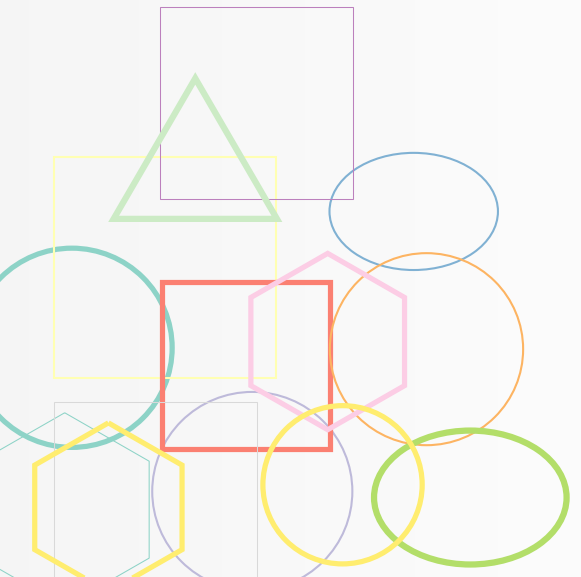[{"shape": "hexagon", "thickness": 0.5, "radius": 0.84, "center": [0.111, 0.117]}, {"shape": "circle", "thickness": 2.5, "radius": 0.86, "center": [0.124, 0.397]}, {"shape": "square", "thickness": 1, "radius": 0.96, "center": [0.284, 0.536]}, {"shape": "circle", "thickness": 1, "radius": 0.86, "center": [0.434, 0.148]}, {"shape": "square", "thickness": 2.5, "radius": 0.73, "center": [0.423, 0.366]}, {"shape": "oval", "thickness": 1, "radius": 0.72, "center": [0.712, 0.633]}, {"shape": "circle", "thickness": 1, "radius": 0.83, "center": [0.734, 0.395]}, {"shape": "oval", "thickness": 3, "radius": 0.83, "center": [0.809, 0.138]}, {"shape": "hexagon", "thickness": 2.5, "radius": 0.76, "center": [0.564, 0.408]}, {"shape": "square", "thickness": 0.5, "radius": 0.88, "center": [0.267, 0.127]}, {"shape": "square", "thickness": 0.5, "radius": 0.83, "center": [0.442, 0.821]}, {"shape": "triangle", "thickness": 3, "radius": 0.81, "center": [0.336, 0.701]}, {"shape": "hexagon", "thickness": 2.5, "radius": 0.73, "center": [0.186, 0.121]}, {"shape": "circle", "thickness": 2.5, "radius": 0.69, "center": [0.589, 0.16]}]